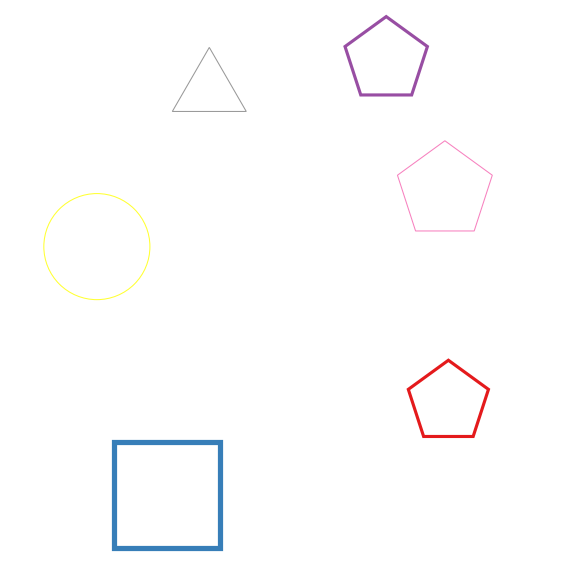[{"shape": "pentagon", "thickness": 1.5, "radius": 0.36, "center": [0.776, 0.302]}, {"shape": "square", "thickness": 2.5, "radius": 0.46, "center": [0.289, 0.141]}, {"shape": "pentagon", "thickness": 1.5, "radius": 0.37, "center": [0.669, 0.895]}, {"shape": "circle", "thickness": 0.5, "radius": 0.46, "center": [0.168, 0.572]}, {"shape": "pentagon", "thickness": 0.5, "radius": 0.43, "center": [0.77, 0.669]}, {"shape": "triangle", "thickness": 0.5, "radius": 0.37, "center": [0.362, 0.843]}]